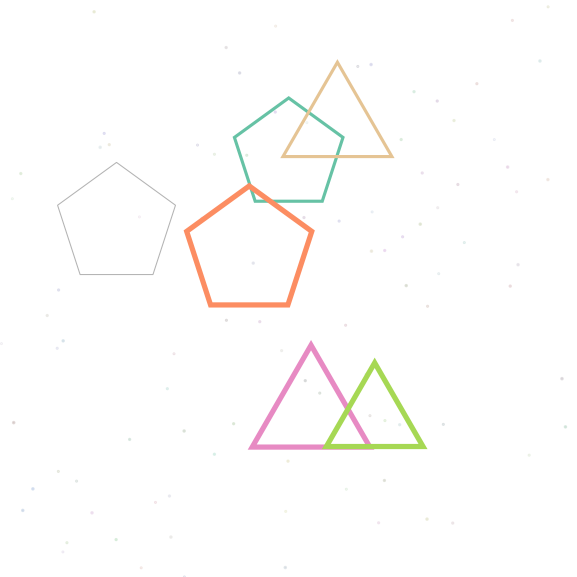[{"shape": "pentagon", "thickness": 1.5, "radius": 0.49, "center": [0.5, 0.731]}, {"shape": "pentagon", "thickness": 2.5, "radius": 0.57, "center": [0.432, 0.563]}, {"shape": "triangle", "thickness": 2.5, "radius": 0.59, "center": [0.539, 0.284]}, {"shape": "triangle", "thickness": 2.5, "radius": 0.48, "center": [0.649, 0.274]}, {"shape": "triangle", "thickness": 1.5, "radius": 0.54, "center": [0.584, 0.782]}, {"shape": "pentagon", "thickness": 0.5, "radius": 0.54, "center": [0.202, 0.611]}]